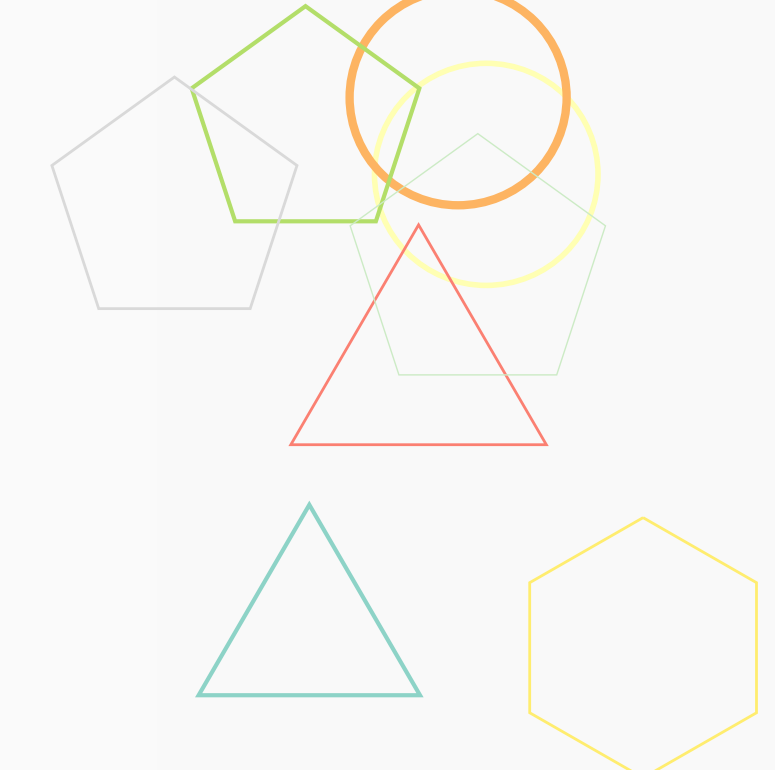[{"shape": "triangle", "thickness": 1.5, "radius": 0.82, "center": [0.399, 0.18]}, {"shape": "circle", "thickness": 2, "radius": 0.72, "center": [0.627, 0.774]}, {"shape": "triangle", "thickness": 1, "radius": 0.95, "center": [0.54, 0.518]}, {"shape": "circle", "thickness": 3, "radius": 0.7, "center": [0.591, 0.873]}, {"shape": "pentagon", "thickness": 1.5, "radius": 0.77, "center": [0.394, 0.838]}, {"shape": "pentagon", "thickness": 1, "radius": 0.83, "center": [0.225, 0.734]}, {"shape": "pentagon", "thickness": 0.5, "radius": 0.87, "center": [0.617, 0.653]}, {"shape": "hexagon", "thickness": 1, "radius": 0.84, "center": [0.83, 0.159]}]